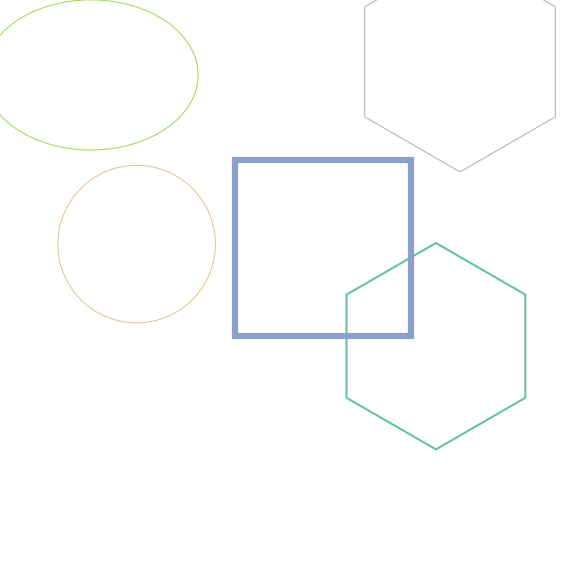[{"shape": "hexagon", "thickness": 1, "radius": 0.89, "center": [0.755, 0.4]}, {"shape": "square", "thickness": 3, "radius": 0.76, "center": [0.56, 0.569]}, {"shape": "oval", "thickness": 0.5, "radius": 0.93, "center": [0.157, 0.869]}, {"shape": "circle", "thickness": 0.5, "radius": 0.68, "center": [0.237, 0.576]}, {"shape": "hexagon", "thickness": 0.5, "radius": 0.95, "center": [0.797, 0.892]}]